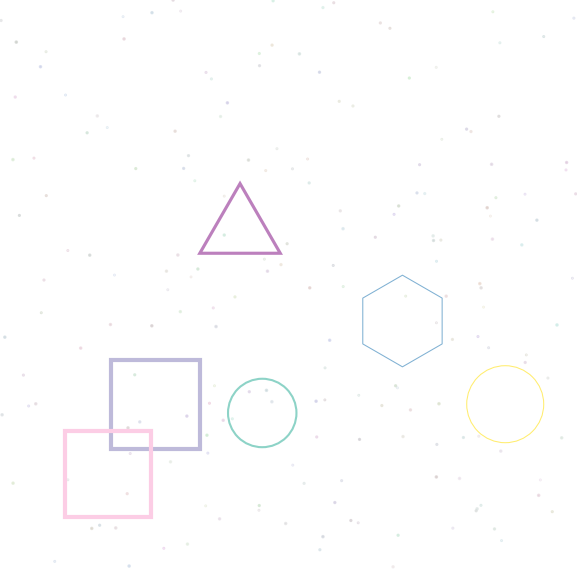[{"shape": "circle", "thickness": 1, "radius": 0.3, "center": [0.454, 0.284]}, {"shape": "square", "thickness": 2, "radius": 0.39, "center": [0.269, 0.299]}, {"shape": "hexagon", "thickness": 0.5, "radius": 0.4, "center": [0.697, 0.443]}, {"shape": "square", "thickness": 2, "radius": 0.37, "center": [0.188, 0.178]}, {"shape": "triangle", "thickness": 1.5, "radius": 0.4, "center": [0.416, 0.601]}, {"shape": "circle", "thickness": 0.5, "radius": 0.33, "center": [0.875, 0.299]}]